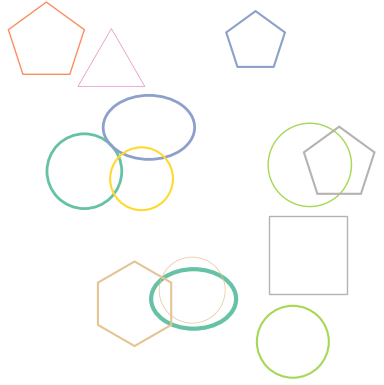[{"shape": "circle", "thickness": 2, "radius": 0.49, "center": [0.219, 0.555]}, {"shape": "oval", "thickness": 3, "radius": 0.55, "center": [0.503, 0.224]}, {"shape": "pentagon", "thickness": 1, "radius": 0.52, "center": [0.12, 0.891]}, {"shape": "pentagon", "thickness": 1.5, "radius": 0.4, "center": [0.664, 0.891]}, {"shape": "oval", "thickness": 2, "radius": 0.59, "center": [0.387, 0.669]}, {"shape": "triangle", "thickness": 0.5, "radius": 0.5, "center": [0.289, 0.825]}, {"shape": "circle", "thickness": 1.5, "radius": 0.47, "center": [0.761, 0.112]}, {"shape": "circle", "thickness": 1, "radius": 0.54, "center": [0.805, 0.572]}, {"shape": "circle", "thickness": 1.5, "radius": 0.41, "center": [0.368, 0.536]}, {"shape": "circle", "thickness": 0.5, "radius": 0.43, "center": [0.499, 0.246]}, {"shape": "hexagon", "thickness": 1.5, "radius": 0.55, "center": [0.35, 0.211]}, {"shape": "square", "thickness": 1, "radius": 0.51, "center": [0.8, 0.338]}, {"shape": "pentagon", "thickness": 1.5, "radius": 0.48, "center": [0.881, 0.575]}]